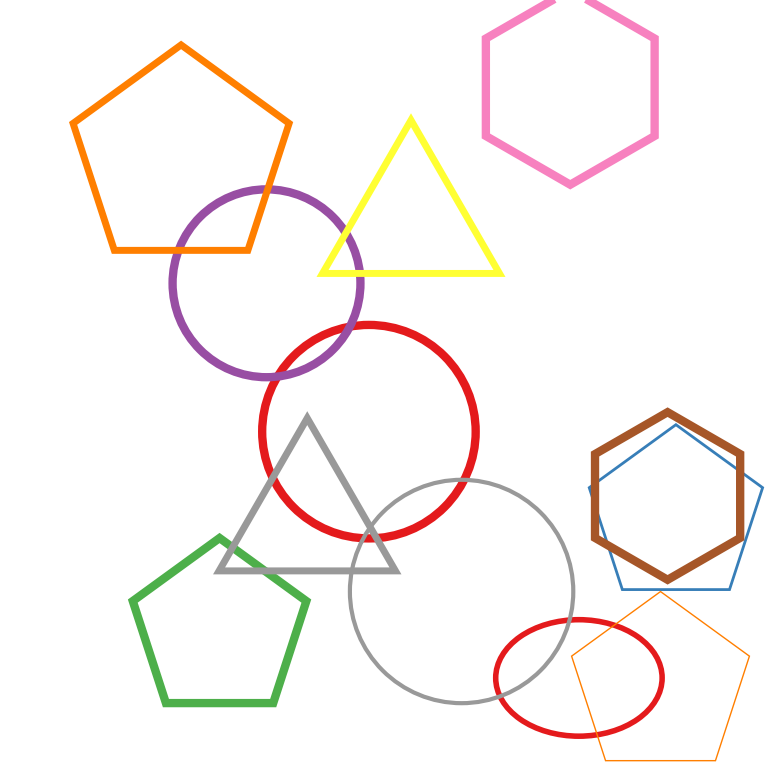[{"shape": "circle", "thickness": 3, "radius": 0.69, "center": [0.479, 0.439]}, {"shape": "oval", "thickness": 2, "radius": 0.54, "center": [0.752, 0.12]}, {"shape": "pentagon", "thickness": 1, "radius": 0.59, "center": [0.878, 0.33]}, {"shape": "pentagon", "thickness": 3, "radius": 0.59, "center": [0.285, 0.183]}, {"shape": "circle", "thickness": 3, "radius": 0.61, "center": [0.346, 0.632]}, {"shape": "pentagon", "thickness": 0.5, "radius": 0.61, "center": [0.858, 0.11]}, {"shape": "pentagon", "thickness": 2.5, "radius": 0.74, "center": [0.235, 0.794]}, {"shape": "triangle", "thickness": 2.5, "radius": 0.66, "center": [0.534, 0.711]}, {"shape": "hexagon", "thickness": 3, "radius": 0.54, "center": [0.867, 0.356]}, {"shape": "hexagon", "thickness": 3, "radius": 0.63, "center": [0.741, 0.887]}, {"shape": "triangle", "thickness": 2.5, "radius": 0.66, "center": [0.399, 0.325]}, {"shape": "circle", "thickness": 1.5, "radius": 0.73, "center": [0.599, 0.232]}]